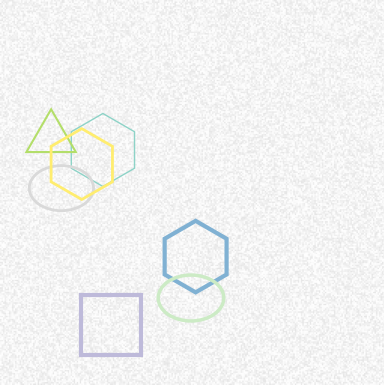[{"shape": "hexagon", "thickness": 1, "radius": 0.47, "center": [0.267, 0.61]}, {"shape": "square", "thickness": 3, "radius": 0.38, "center": [0.288, 0.156]}, {"shape": "hexagon", "thickness": 3, "radius": 0.46, "center": [0.508, 0.333]}, {"shape": "triangle", "thickness": 1.5, "radius": 0.37, "center": [0.133, 0.642]}, {"shape": "oval", "thickness": 2, "radius": 0.42, "center": [0.159, 0.511]}, {"shape": "oval", "thickness": 2.5, "radius": 0.43, "center": [0.496, 0.226]}, {"shape": "hexagon", "thickness": 2, "radius": 0.46, "center": [0.212, 0.574]}]